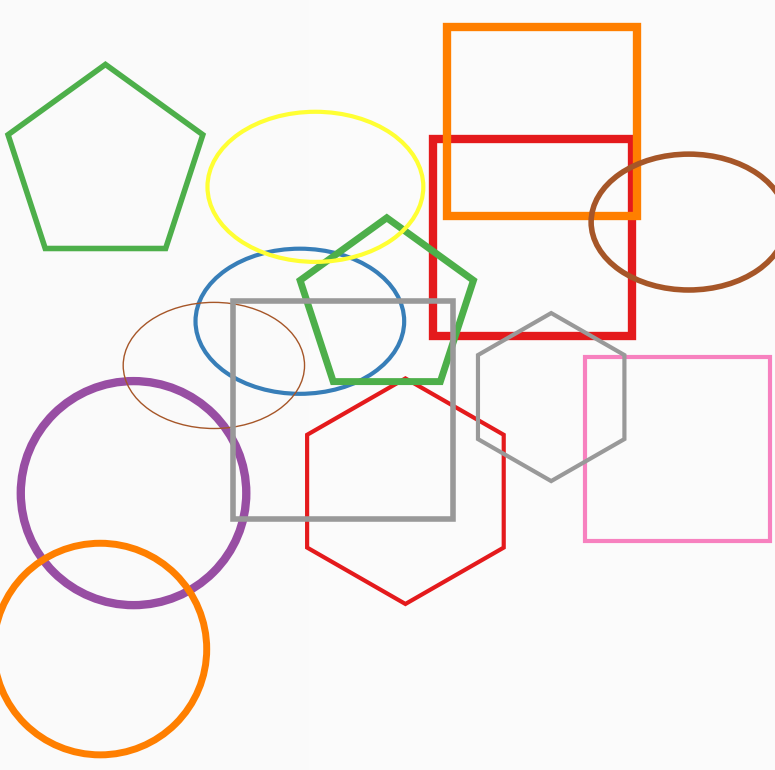[{"shape": "hexagon", "thickness": 1.5, "radius": 0.73, "center": [0.523, 0.362]}, {"shape": "square", "thickness": 3, "radius": 0.64, "center": [0.687, 0.692]}, {"shape": "oval", "thickness": 1.5, "radius": 0.67, "center": [0.387, 0.583]}, {"shape": "pentagon", "thickness": 2, "radius": 0.66, "center": [0.136, 0.784]}, {"shape": "pentagon", "thickness": 2.5, "radius": 0.59, "center": [0.499, 0.6]}, {"shape": "circle", "thickness": 3, "radius": 0.73, "center": [0.172, 0.36]}, {"shape": "circle", "thickness": 2.5, "radius": 0.69, "center": [0.129, 0.157]}, {"shape": "square", "thickness": 3, "radius": 0.61, "center": [0.699, 0.842]}, {"shape": "oval", "thickness": 1.5, "radius": 0.7, "center": [0.407, 0.757]}, {"shape": "oval", "thickness": 2, "radius": 0.63, "center": [0.889, 0.712]}, {"shape": "oval", "thickness": 0.5, "radius": 0.58, "center": [0.276, 0.525]}, {"shape": "square", "thickness": 1.5, "radius": 0.6, "center": [0.874, 0.417]}, {"shape": "square", "thickness": 2, "radius": 0.71, "center": [0.443, 0.468]}, {"shape": "hexagon", "thickness": 1.5, "radius": 0.55, "center": [0.711, 0.484]}]